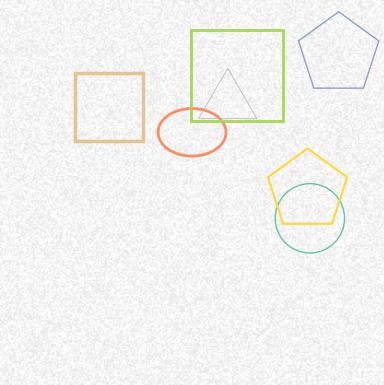[{"shape": "circle", "thickness": 1, "radius": 0.45, "center": [0.805, 0.433]}, {"shape": "oval", "thickness": 2, "radius": 0.44, "center": [0.499, 0.656]}, {"shape": "pentagon", "thickness": 1, "radius": 0.55, "center": [0.88, 0.86]}, {"shape": "square", "thickness": 2, "radius": 0.6, "center": [0.615, 0.804]}, {"shape": "pentagon", "thickness": 1.5, "radius": 0.54, "center": [0.799, 0.506]}, {"shape": "square", "thickness": 2.5, "radius": 0.44, "center": [0.283, 0.723]}, {"shape": "triangle", "thickness": 0.5, "radius": 0.44, "center": [0.592, 0.735]}]